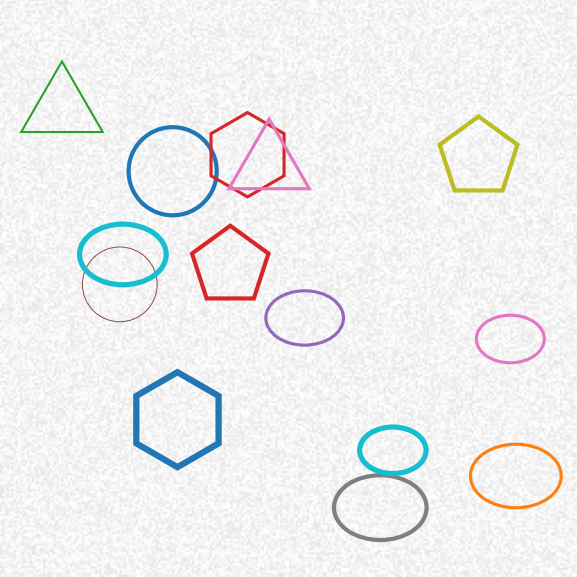[{"shape": "hexagon", "thickness": 3, "radius": 0.41, "center": [0.307, 0.272]}, {"shape": "circle", "thickness": 2, "radius": 0.38, "center": [0.299, 0.703]}, {"shape": "oval", "thickness": 1.5, "radius": 0.39, "center": [0.893, 0.175]}, {"shape": "triangle", "thickness": 1, "radius": 0.41, "center": [0.107, 0.811]}, {"shape": "pentagon", "thickness": 2, "radius": 0.35, "center": [0.399, 0.539]}, {"shape": "hexagon", "thickness": 1.5, "radius": 0.37, "center": [0.429, 0.731]}, {"shape": "oval", "thickness": 1.5, "radius": 0.34, "center": [0.528, 0.449]}, {"shape": "circle", "thickness": 0.5, "radius": 0.32, "center": [0.207, 0.507]}, {"shape": "oval", "thickness": 1.5, "radius": 0.29, "center": [0.884, 0.412]}, {"shape": "triangle", "thickness": 1.5, "radius": 0.4, "center": [0.466, 0.713]}, {"shape": "oval", "thickness": 2, "radius": 0.4, "center": [0.659, 0.12]}, {"shape": "pentagon", "thickness": 2, "radius": 0.35, "center": [0.829, 0.727]}, {"shape": "oval", "thickness": 2.5, "radius": 0.29, "center": [0.68, 0.219]}, {"shape": "oval", "thickness": 2.5, "radius": 0.38, "center": [0.213, 0.559]}]